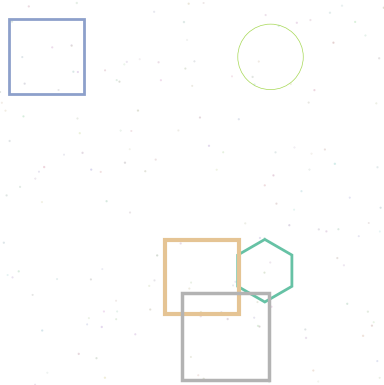[{"shape": "hexagon", "thickness": 2, "radius": 0.41, "center": [0.688, 0.297]}, {"shape": "square", "thickness": 2, "radius": 0.49, "center": [0.122, 0.853]}, {"shape": "circle", "thickness": 0.5, "radius": 0.43, "center": [0.703, 0.852]}, {"shape": "square", "thickness": 3, "radius": 0.48, "center": [0.524, 0.28]}, {"shape": "square", "thickness": 2.5, "radius": 0.56, "center": [0.586, 0.127]}]